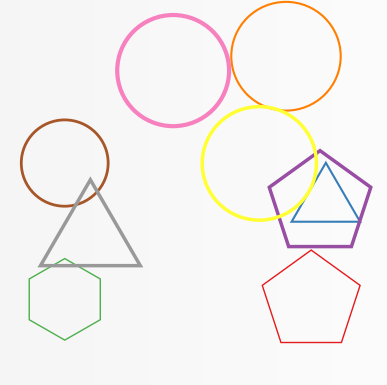[{"shape": "pentagon", "thickness": 1, "radius": 0.66, "center": [0.803, 0.218]}, {"shape": "triangle", "thickness": 1.5, "radius": 0.51, "center": [0.841, 0.475]}, {"shape": "hexagon", "thickness": 1, "radius": 0.53, "center": [0.167, 0.222]}, {"shape": "pentagon", "thickness": 2.5, "radius": 0.69, "center": [0.826, 0.471]}, {"shape": "circle", "thickness": 1.5, "radius": 0.71, "center": [0.738, 0.854]}, {"shape": "circle", "thickness": 2.5, "radius": 0.74, "center": [0.669, 0.576]}, {"shape": "circle", "thickness": 2, "radius": 0.56, "center": [0.167, 0.576]}, {"shape": "circle", "thickness": 3, "radius": 0.72, "center": [0.447, 0.817]}, {"shape": "triangle", "thickness": 2.5, "radius": 0.74, "center": [0.233, 0.384]}]